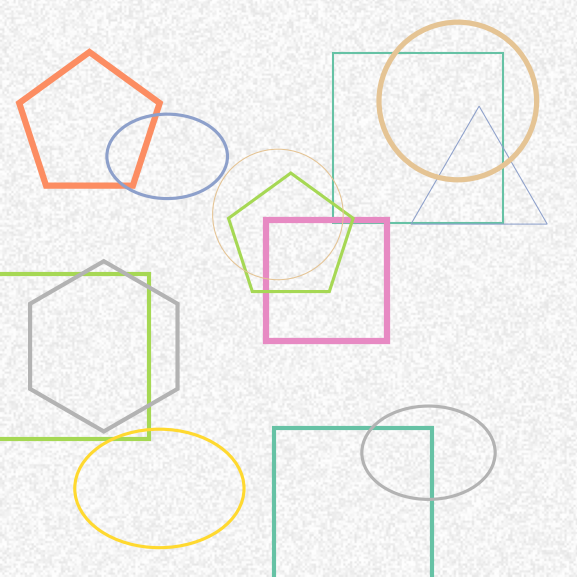[{"shape": "square", "thickness": 2, "radius": 0.69, "center": [0.611, 0.121]}, {"shape": "square", "thickness": 1, "radius": 0.74, "center": [0.724, 0.76]}, {"shape": "pentagon", "thickness": 3, "radius": 0.64, "center": [0.155, 0.781]}, {"shape": "triangle", "thickness": 0.5, "radius": 0.68, "center": [0.83, 0.679]}, {"shape": "oval", "thickness": 1.5, "radius": 0.52, "center": [0.289, 0.728]}, {"shape": "square", "thickness": 3, "radius": 0.53, "center": [0.565, 0.514]}, {"shape": "pentagon", "thickness": 1.5, "radius": 0.57, "center": [0.504, 0.586]}, {"shape": "square", "thickness": 2, "radius": 0.72, "center": [0.115, 0.382]}, {"shape": "oval", "thickness": 1.5, "radius": 0.73, "center": [0.276, 0.153]}, {"shape": "circle", "thickness": 0.5, "radius": 0.57, "center": [0.481, 0.628]}, {"shape": "circle", "thickness": 2.5, "radius": 0.68, "center": [0.793, 0.824]}, {"shape": "hexagon", "thickness": 2, "radius": 0.74, "center": [0.18, 0.399]}, {"shape": "oval", "thickness": 1.5, "radius": 0.58, "center": [0.742, 0.215]}]